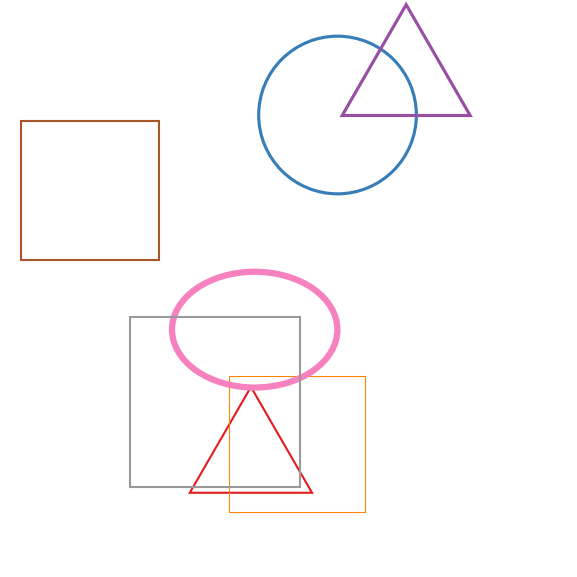[{"shape": "triangle", "thickness": 1, "radius": 0.61, "center": [0.435, 0.207]}, {"shape": "circle", "thickness": 1.5, "radius": 0.68, "center": [0.584, 0.8]}, {"shape": "triangle", "thickness": 1.5, "radius": 0.64, "center": [0.703, 0.863]}, {"shape": "square", "thickness": 0.5, "radius": 0.59, "center": [0.514, 0.23]}, {"shape": "square", "thickness": 1, "radius": 0.6, "center": [0.156, 0.669]}, {"shape": "oval", "thickness": 3, "radius": 0.72, "center": [0.441, 0.428]}, {"shape": "square", "thickness": 1, "radius": 0.74, "center": [0.373, 0.303]}]